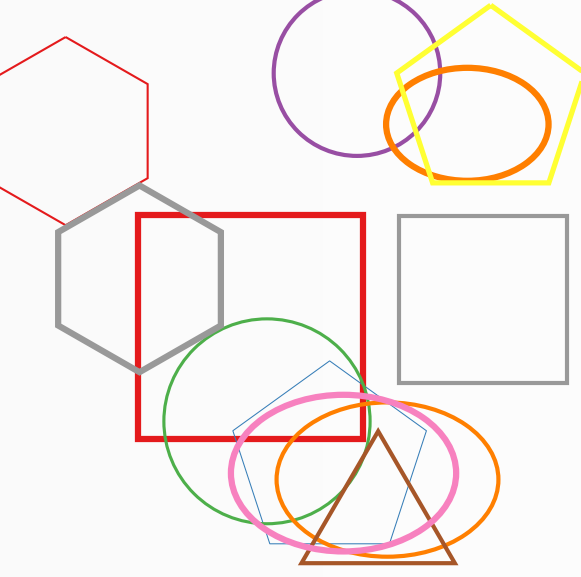[{"shape": "square", "thickness": 3, "radius": 0.97, "center": [0.431, 0.433]}, {"shape": "hexagon", "thickness": 1, "radius": 0.81, "center": [0.113, 0.772]}, {"shape": "pentagon", "thickness": 0.5, "radius": 0.88, "center": [0.567, 0.199]}, {"shape": "circle", "thickness": 1.5, "radius": 0.89, "center": [0.459, 0.27]}, {"shape": "circle", "thickness": 2, "radius": 0.72, "center": [0.614, 0.872]}, {"shape": "oval", "thickness": 3, "radius": 0.7, "center": [0.804, 0.784]}, {"shape": "oval", "thickness": 2, "radius": 0.95, "center": [0.667, 0.169]}, {"shape": "pentagon", "thickness": 2.5, "radius": 0.85, "center": [0.844, 0.82]}, {"shape": "triangle", "thickness": 2, "radius": 0.76, "center": [0.651, 0.1]}, {"shape": "oval", "thickness": 3, "radius": 0.97, "center": [0.591, 0.18]}, {"shape": "square", "thickness": 2, "radius": 0.72, "center": [0.83, 0.481]}, {"shape": "hexagon", "thickness": 3, "radius": 0.81, "center": [0.24, 0.516]}]